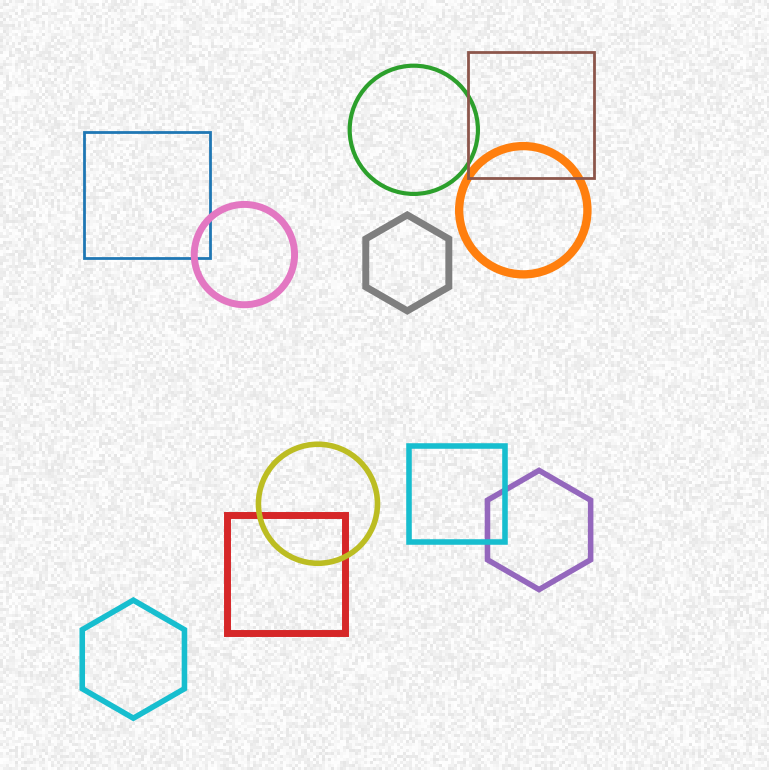[{"shape": "square", "thickness": 1, "radius": 0.41, "center": [0.191, 0.747]}, {"shape": "circle", "thickness": 3, "radius": 0.42, "center": [0.68, 0.727]}, {"shape": "circle", "thickness": 1.5, "radius": 0.42, "center": [0.537, 0.831]}, {"shape": "square", "thickness": 2.5, "radius": 0.38, "center": [0.371, 0.254]}, {"shape": "hexagon", "thickness": 2, "radius": 0.39, "center": [0.7, 0.312]}, {"shape": "square", "thickness": 1, "radius": 0.41, "center": [0.689, 0.851]}, {"shape": "circle", "thickness": 2.5, "radius": 0.33, "center": [0.317, 0.669]}, {"shape": "hexagon", "thickness": 2.5, "radius": 0.31, "center": [0.529, 0.659]}, {"shape": "circle", "thickness": 2, "radius": 0.39, "center": [0.413, 0.346]}, {"shape": "square", "thickness": 2, "radius": 0.31, "center": [0.594, 0.359]}, {"shape": "hexagon", "thickness": 2, "radius": 0.38, "center": [0.173, 0.144]}]